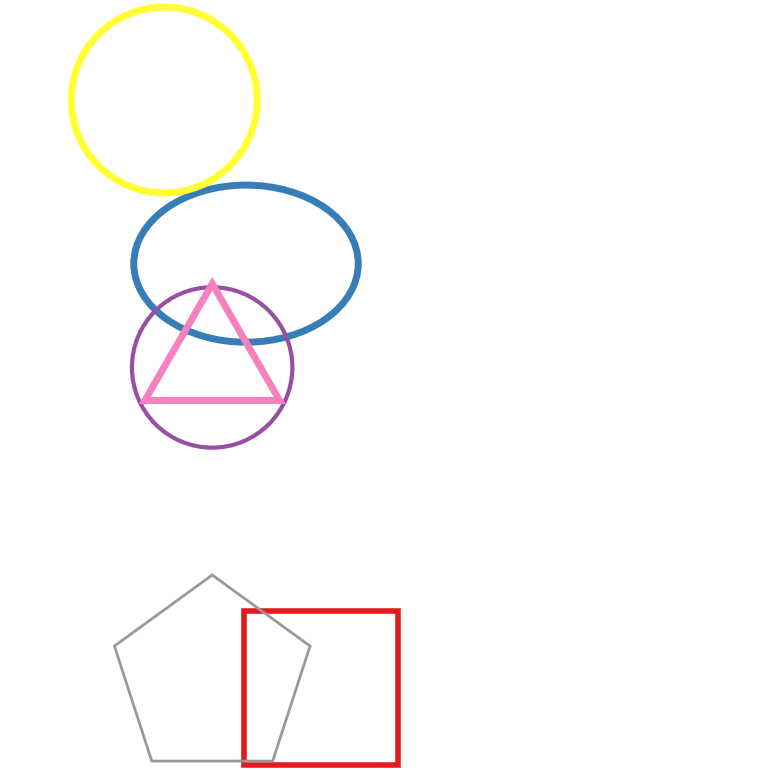[{"shape": "square", "thickness": 2, "radius": 0.5, "center": [0.417, 0.106]}, {"shape": "oval", "thickness": 2.5, "radius": 0.73, "center": [0.32, 0.658]}, {"shape": "circle", "thickness": 1.5, "radius": 0.52, "center": [0.276, 0.523]}, {"shape": "circle", "thickness": 2.5, "radius": 0.6, "center": [0.213, 0.87]}, {"shape": "triangle", "thickness": 2.5, "radius": 0.51, "center": [0.276, 0.53]}, {"shape": "pentagon", "thickness": 1, "radius": 0.67, "center": [0.276, 0.12]}]